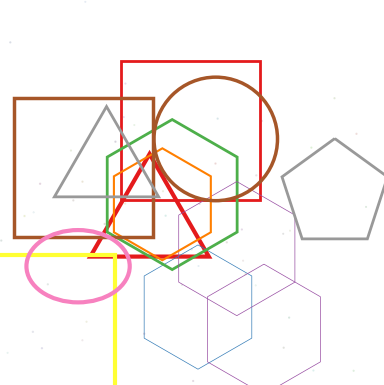[{"shape": "square", "thickness": 2, "radius": 0.9, "center": [0.494, 0.661]}, {"shape": "triangle", "thickness": 3, "radius": 0.89, "center": [0.388, 0.422]}, {"shape": "hexagon", "thickness": 0.5, "radius": 0.81, "center": [0.514, 0.202]}, {"shape": "hexagon", "thickness": 2, "radius": 0.97, "center": [0.447, 0.495]}, {"shape": "hexagon", "thickness": 0.5, "radius": 0.87, "center": [0.615, 0.354]}, {"shape": "hexagon", "thickness": 0.5, "radius": 0.85, "center": [0.686, 0.145]}, {"shape": "hexagon", "thickness": 1.5, "radius": 0.73, "center": [0.422, 0.469]}, {"shape": "square", "thickness": 3, "radius": 0.99, "center": [0.102, 0.139]}, {"shape": "square", "thickness": 2.5, "radius": 0.9, "center": [0.218, 0.564]}, {"shape": "circle", "thickness": 2.5, "radius": 0.8, "center": [0.56, 0.639]}, {"shape": "oval", "thickness": 3, "radius": 0.67, "center": [0.203, 0.309]}, {"shape": "pentagon", "thickness": 2, "radius": 0.72, "center": [0.87, 0.496]}, {"shape": "triangle", "thickness": 2, "radius": 0.78, "center": [0.277, 0.567]}]